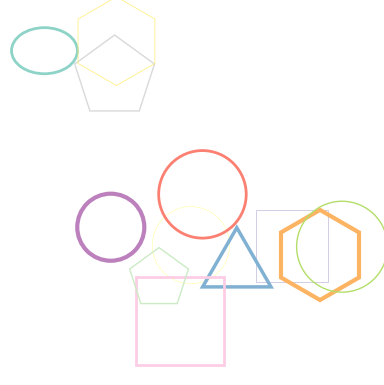[{"shape": "oval", "thickness": 2, "radius": 0.43, "center": [0.115, 0.868]}, {"shape": "circle", "thickness": 0.5, "radius": 0.5, "center": [0.496, 0.363]}, {"shape": "square", "thickness": 0.5, "radius": 0.46, "center": [0.758, 0.362]}, {"shape": "circle", "thickness": 2, "radius": 0.57, "center": [0.526, 0.495]}, {"shape": "triangle", "thickness": 2.5, "radius": 0.51, "center": [0.615, 0.306]}, {"shape": "hexagon", "thickness": 3, "radius": 0.59, "center": [0.831, 0.338]}, {"shape": "circle", "thickness": 1, "radius": 0.59, "center": [0.889, 0.359]}, {"shape": "square", "thickness": 2, "radius": 0.57, "center": [0.468, 0.167]}, {"shape": "pentagon", "thickness": 1, "radius": 0.54, "center": [0.298, 0.8]}, {"shape": "circle", "thickness": 3, "radius": 0.44, "center": [0.288, 0.41]}, {"shape": "pentagon", "thickness": 1, "radius": 0.4, "center": [0.413, 0.276]}, {"shape": "hexagon", "thickness": 0.5, "radius": 0.58, "center": [0.303, 0.893]}]